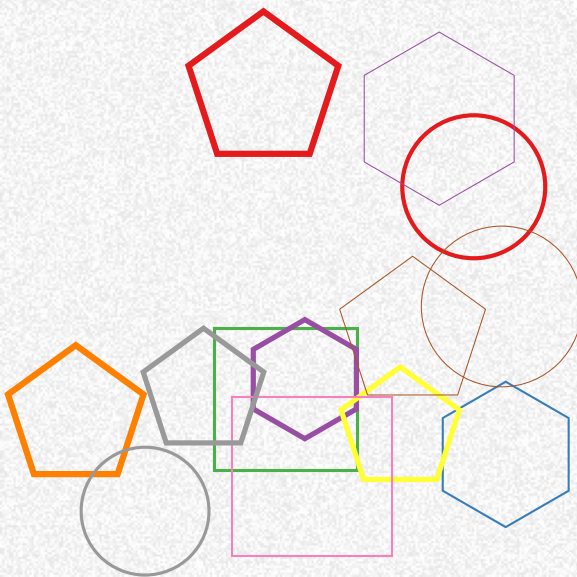[{"shape": "pentagon", "thickness": 3, "radius": 0.68, "center": [0.456, 0.843]}, {"shape": "circle", "thickness": 2, "radius": 0.62, "center": [0.82, 0.676]}, {"shape": "hexagon", "thickness": 1, "radius": 0.63, "center": [0.876, 0.212]}, {"shape": "square", "thickness": 1.5, "radius": 0.62, "center": [0.495, 0.308]}, {"shape": "hexagon", "thickness": 0.5, "radius": 0.75, "center": [0.761, 0.794]}, {"shape": "hexagon", "thickness": 2.5, "radius": 0.52, "center": [0.528, 0.343]}, {"shape": "pentagon", "thickness": 3, "radius": 0.62, "center": [0.131, 0.278]}, {"shape": "pentagon", "thickness": 2.5, "radius": 0.54, "center": [0.693, 0.256]}, {"shape": "pentagon", "thickness": 0.5, "radius": 0.66, "center": [0.714, 0.423]}, {"shape": "circle", "thickness": 0.5, "radius": 0.7, "center": [0.869, 0.468]}, {"shape": "square", "thickness": 1, "radius": 0.69, "center": [0.54, 0.174]}, {"shape": "pentagon", "thickness": 2.5, "radius": 0.55, "center": [0.352, 0.321]}, {"shape": "circle", "thickness": 1.5, "radius": 0.55, "center": [0.251, 0.114]}]